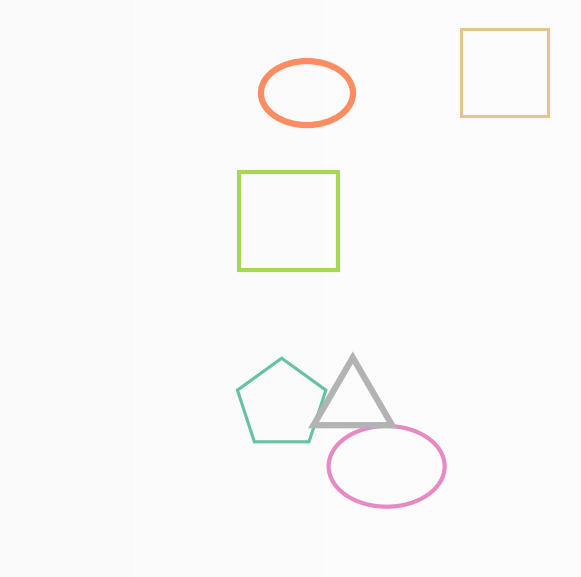[{"shape": "pentagon", "thickness": 1.5, "radius": 0.4, "center": [0.485, 0.299]}, {"shape": "oval", "thickness": 3, "radius": 0.4, "center": [0.528, 0.838]}, {"shape": "oval", "thickness": 2, "radius": 0.5, "center": [0.665, 0.192]}, {"shape": "square", "thickness": 2, "radius": 0.43, "center": [0.496, 0.617]}, {"shape": "square", "thickness": 1.5, "radius": 0.37, "center": [0.868, 0.873]}, {"shape": "triangle", "thickness": 3, "radius": 0.39, "center": [0.607, 0.302]}]